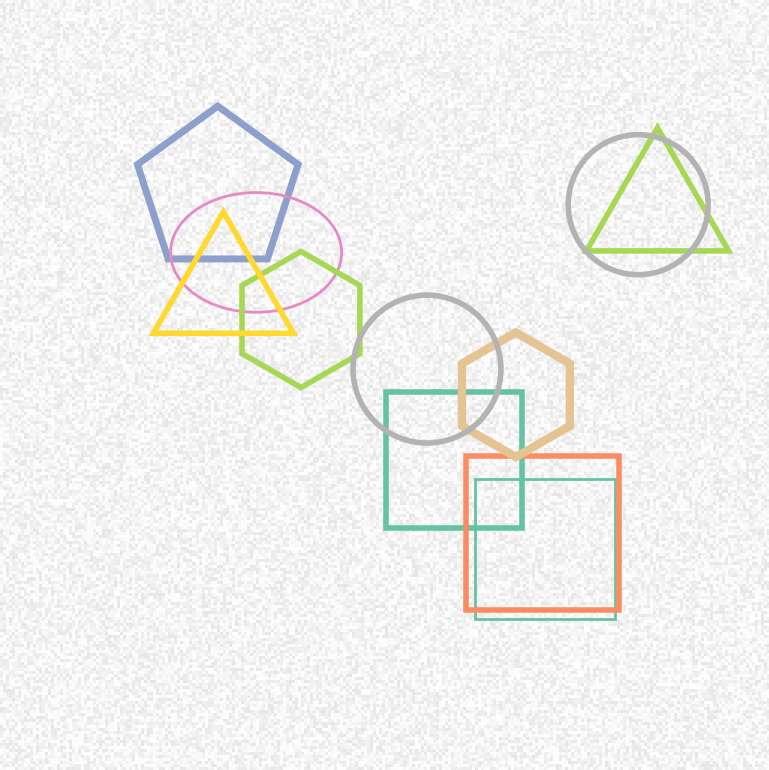[{"shape": "square", "thickness": 1, "radius": 0.45, "center": [0.708, 0.287]}, {"shape": "square", "thickness": 2, "radius": 0.44, "center": [0.589, 0.402]}, {"shape": "square", "thickness": 2, "radius": 0.5, "center": [0.705, 0.308]}, {"shape": "pentagon", "thickness": 2.5, "radius": 0.55, "center": [0.283, 0.752]}, {"shape": "oval", "thickness": 1, "radius": 0.56, "center": [0.333, 0.672]}, {"shape": "hexagon", "thickness": 2, "radius": 0.44, "center": [0.391, 0.585]}, {"shape": "triangle", "thickness": 2, "radius": 0.53, "center": [0.854, 0.727]}, {"shape": "triangle", "thickness": 2, "radius": 0.53, "center": [0.29, 0.62]}, {"shape": "hexagon", "thickness": 3, "radius": 0.4, "center": [0.67, 0.487]}, {"shape": "circle", "thickness": 2, "radius": 0.48, "center": [0.554, 0.521]}, {"shape": "circle", "thickness": 2, "radius": 0.45, "center": [0.829, 0.734]}]